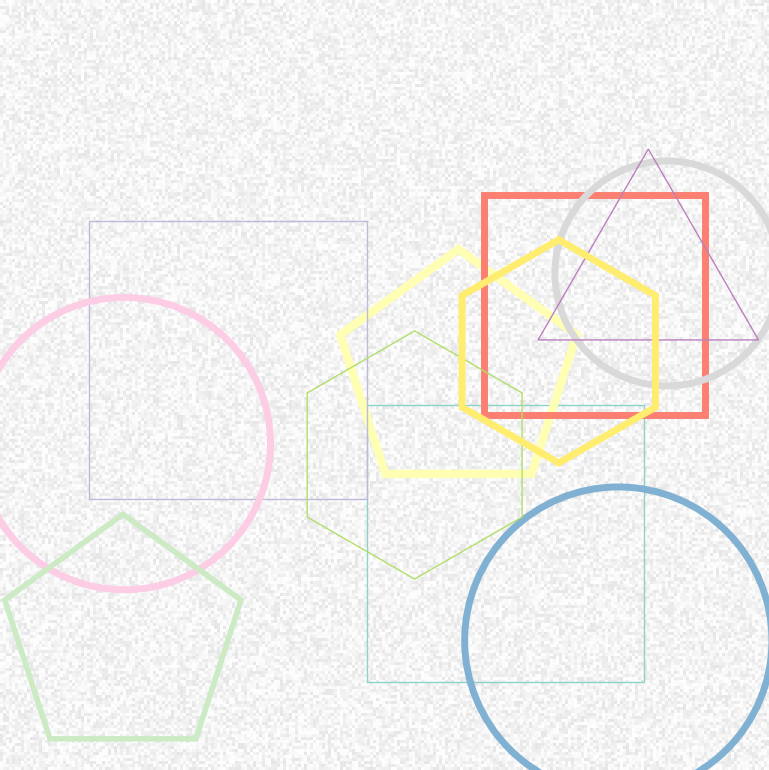[{"shape": "square", "thickness": 0.5, "radius": 0.9, "center": [0.656, 0.294]}, {"shape": "pentagon", "thickness": 3, "radius": 0.81, "center": [0.595, 0.515]}, {"shape": "square", "thickness": 0.5, "radius": 0.9, "center": [0.296, 0.532]}, {"shape": "square", "thickness": 2.5, "radius": 0.72, "center": [0.772, 0.604]}, {"shape": "circle", "thickness": 2.5, "radius": 1.0, "center": [0.803, 0.168]}, {"shape": "hexagon", "thickness": 0.5, "radius": 0.81, "center": [0.538, 0.409]}, {"shape": "circle", "thickness": 2.5, "radius": 0.95, "center": [0.161, 0.424]}, {"shape": "circle", "thickness": 2.5, "radius": 0.73, "center": [0.867, 0.645]}, {"shape": "triangle", "thickness": 0.5, "radius": 0.83, "center": [0.842, 0.641]}, {"shape": "pentagon", "thickness": 2, "radius": 0.81, "center": [0.16, 0.171]}, {"shape": "hexagon", "thickness": 2.5, "radius": 0.72, "center": [0.726, 0.544]}]